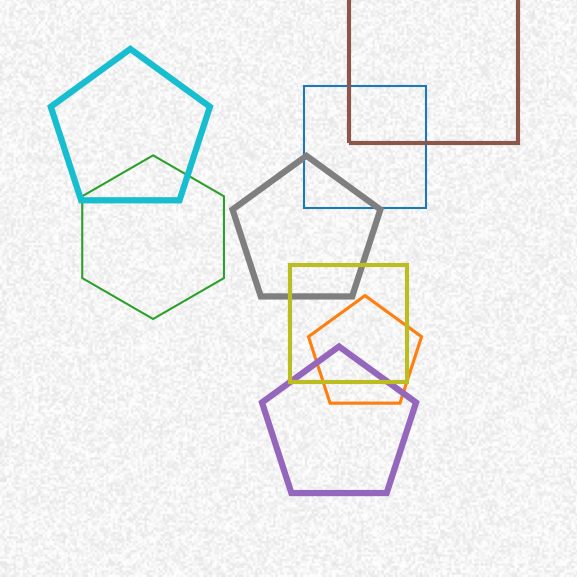[{"shape": "square", "thickness": 1, "radius": 0.53, "center": [0.632, 0.744]}, {"shape": "pentagon", "thickness": 1.5, "radius": 0.51, "center": [0.632, 0.384]}, {"shape": "hexagon", "thickness": 1, "radius": 0.71, "center": [0.265, 0.588]}, {"shape": "pentagon", "thickness": 3, "radius": 0.7, "center": [0.587, 0.259]}, {"shape": "square", "thickness": 2, "radius": 0.73, "center": [0.75, 0.897]}, {"shape": "pentagon", "thickness": 3, "radius": 0.67, "center": [0.531, 0.595]}, {"shape": "square", "thickness": 2, "radius": 0.51, "center": [0.604, 0.438]}, {"shape": "pentagon", "thickness": 3, "radius": 0.72, "center": [0.226, 0.77]}]